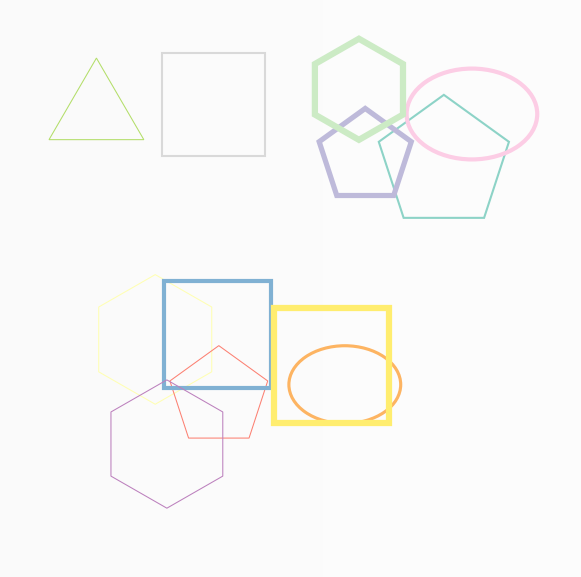[{"shape": "pentagon", "thickness": 1, "radius": 0.59, "center": [0.764, 0.717]}, {"shape": "hexagon", "thickness": 0.5, "radius": 0.56, "center": [0.267, 0.411]}, {"shape": "pentagon", "thickness": 2.5, "radius": 0.42, "center": [0.628, 0.728]}, {"shape": "pentagon", "thickness": 0.5, "radius": 0.44, "center": [0.376, 0.312]}, {"shape": "square", "thickness": 2, "radius": 0.46, "center": [0.374, 0.42]}, {"shape": "oval", "thickness": 1.5, "radius": 0.48, "center": [0.593, 0.333]}, {"shape": "triangle", "thickness": 0.5, "radius": 0.47, "center": [0.166, 0.804]}, {"shape": "oval", "thickness": 2, "radius": 0.56, "center": [0.812, 0.802]}, {"shape": "square", "thickness": 1, "radius": 0.44, "center": [0.367, 0.819]}, {"shape": "hexagon", "thickness": 0.5, "radius": 0.56, "center": [0.287, 0.23]}, {"shape": "hexagon", "thickness": 3, "radius": 0.44, "center": [0.618, 0.845]}, {"shape": "square", "thickness": 3, "radius": 0.5, "center": [0.57, 0.366]}]